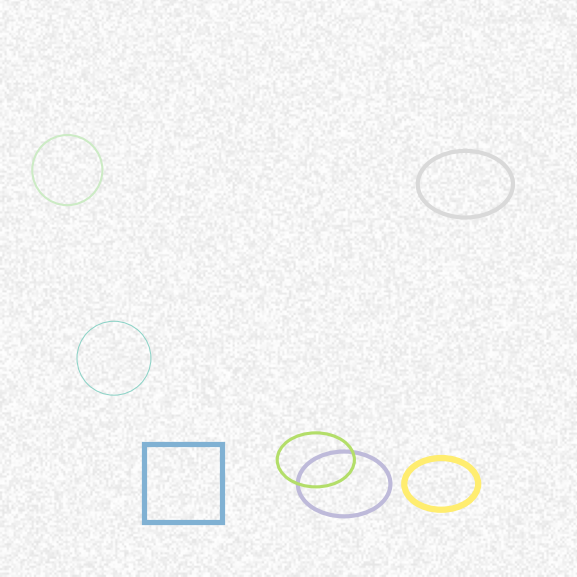[{"shape": "circle", "thickness": 0.5, "radius": 0.32, "center": [0.197, 0.379]}, {"shape": "oval", "thickness": 2, "radius": 0.4, "center": [0.596, 0.161]}, {"shape": "square", "thickness": 2.5, "radius": 0.34, "center": [0.317, 0.163]}, {"shape": "oval", "thickness": 1.5, "radius": 0.33, "center": [0.547, 0.203]}, {"shape": "oval", "thickness": 2, "radius": 0.41, "center": [0.806, 0.68]}, {"shape": "circle", "thickness": 1, "radius": 0.3, "center": [0.117, 0.705]}, {"shape": "oval", "thickness": 3, "radius": 0.32, "center": [0.764, 0.161]}]